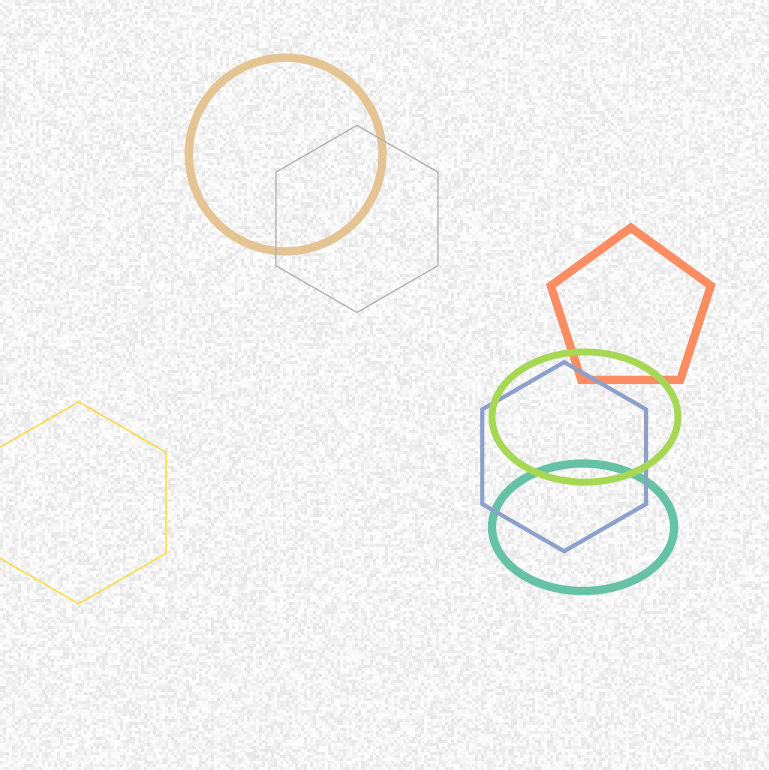[{"shape": "oval", "thickness": 3, "radius": 0.59, "center": [0.757, 0.315]}, {"shape": "pentagon", "thickness": 3, "radius": 0.55, "center": [0.819, 0.595]}, {"shape": "hexagon", "thickness": 1.5, "radius": 0.61, "center": [0.733, 0.407]}, {"shape": "oval", "thickness": 2.5, "radius": 0.6, "center": [0.76, 0.458]}, {"shape": "hexagon", "thickness": 0.5, "radius": 0.66, "center": [0.102, 0.347]}, {"shape": "circle", "thickness": 3, "radius": 0.63, "center": [0.371, 0.799]}, {"shape": "hexagon", "thickness": 0.5, "radius": 0.61, "center": [0.464, 0.716]}]